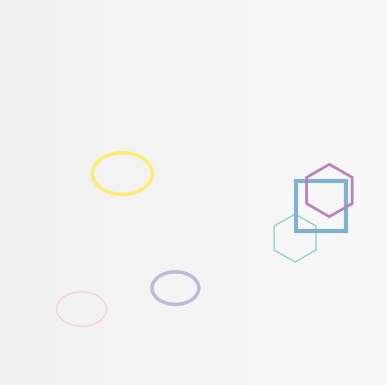[{"shape": "hexagon", "thickness": 1, "radius": 0.31, "center": [0.761, 0.382]}, {"shape": "oval", "thickness": 2.5, "radius": 0.3, "center": [0.453, 0.252]}, {"shape": "square", "thickness": 3, "radius": 0.33, "center": [0.828, 0.464]}, {"shape": "oval", "thickness": 1, "radius": 0.32, "center": [0.211, 0.197]}, {"shape": "hexagon", "thickness": 2, "radius": 0.34, "center": [0.85, 0.505]}, {"shape": "oval", "thickness": 2.5, "radius": 0.39, "center": [0.316, 0.549]}]